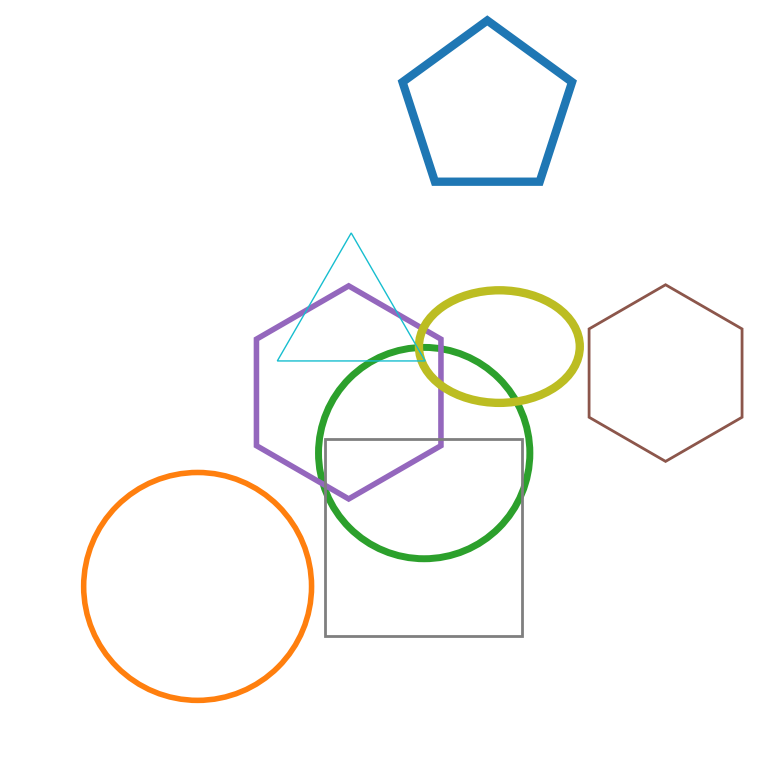[{"shape": "pentagon", "thickness": 3, "radius": 0.58, "center": [0.633, 0.858]}, {"shape": "circle", "thickness": 2, "radius": 0.74, "center": [0.257, 0.238]}, {"shape": "circle", "thickness": 2.5, "radius": 0.69, "center": [0.551, 0.412]}, {"shape": "hexagon", "thickness": 2, "radius": 0.69, "center": [0.453, 0.49]}, {"shape": "hexagon", "thickness": 1, "radius": 0.57, "center": [0.864, 0.515]}, {"shape": "square", "thickness": 1, "radius": 0.64, "center": [0.55, 0.302]}, {"shape": "oval", "thickness": 3, "radius": 0.52, "center": [0.649, 0.55]}, {"shape": "triangle", "thickness": 0.5, "radius": 0.55, "center": [0.456, 0.587]}]